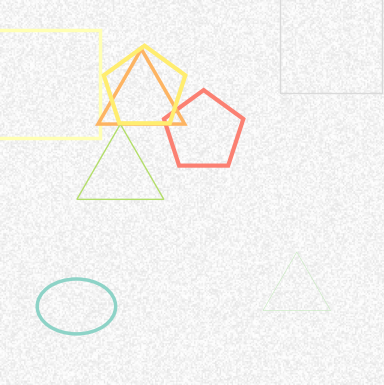[{"shape": "oval", "thickness": 2.5, "radius": 0.51, "center": [0.199, 0.204]}, {"shape": "square", "thickness": 2.5, "radius": 0.7, "center": [0.12, 0.782]}, {"shape": "pentagon", "thickness": 3, "radius": 0.54, "center": [0.529, 0.658]}, {"shape": "triangle", "thickness": 2.5, "radius": 0.65, "center": [0.367, 0.743]}, {"shape": "triangle", "thickness": 1, "radius": 0.65, "center": [0.313, 0.547]}, {"shape": "square", "thickness": 1, "radius": 0.66, "center": [0.859, 0.892]}, {"shape": "triangle", "thickness": 0.5, "radius": 0.51, "center": [0.771, 0.244]}, {"shape": "pentagon", "thickness": 3, "radius": 0.56, "center": [0.376, 0.77]}]